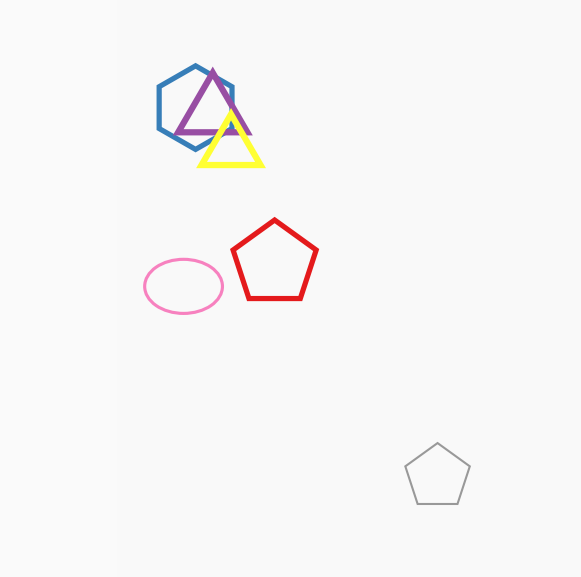[{"shape": "pentagon", "thickness": 2.5, "radius": 0.38, "center": [0.472, 0.543]}, {"shape": "hexagon", "thickness": 2.5, "radius": 0.36, "center": [0.336, 0.813]}, {"shape": "triangle", "thickness": 3, "radius": 0.34, "center": [0.366, 0.804]}, {"shape": "triangle", "thickness": 3, "radius": 0.29, "center": [0.397, 0.743]}, {"shape": "oval", "thickness": 1.5, "radius": 0.33, "center": [0.316, 0.503]}, {"shape": "pentagon", "thickness": 1, "radius": 0.29, "center": [0.753, 0.174]}]